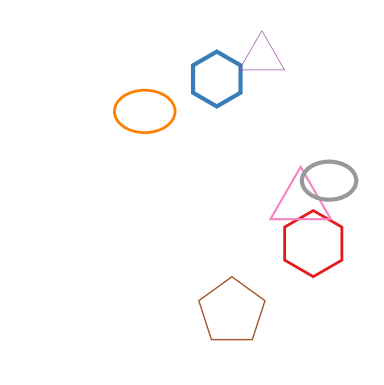[{"shape": "hexagon", "thickness": 2, "radius": 0.43, "center": [0.814, 0.367]}, {"shape": "hexagon", "thickness": 3, "radius": 0.36, "center": [0.563, 0.795]}, {"shape": "triangle", "thickness": 0.5, "radius": 0.34, "center": [0.68, 0.852]}, {"shape": "oval", "thickness": 2, "radius": 0.39, "center": [0.376, 0.711]}, {"shape": "pentagon", "thickness": 1, "radius": 0.45, "center": [0.602, 0.191]}, {"shape": "triangle", "thickness": 1.5, "radius": 0.45, "center": [0.781, 0.476]}, {"shape": "oval", "thickness": 3, "radius": 0.35, "center": [0.855, 0.531]}]